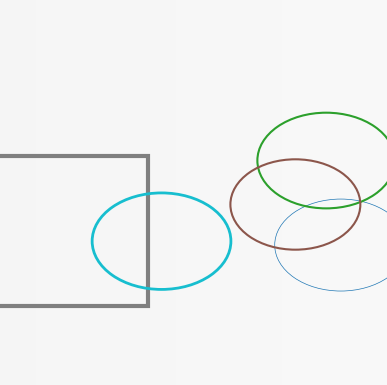[{"shape": "oval", "thickness": 0.5, "radius": 0.85, "center": [0.88, 0.364]}, {"shape": "oval", "thickness": 1.5, "radius": 0.89, "center": [0.842, 0.583]}, {"shape": "oval", "thickness": 1.5, "radius": 0.84, "center": [0.762, 0.469]}, {"shape": "square", "thickness": 3, "radius": 0.98, "center": [0.185, 0.4]}, {"shape": "oval", "thickness": 2, "radius": 0.9, "center": [0.417, 0.374]}]